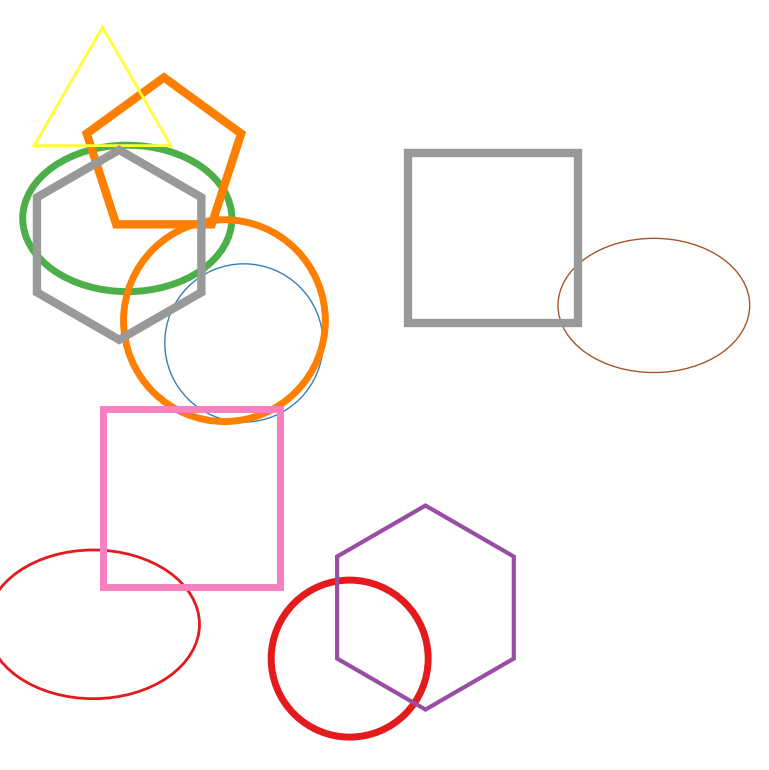[{"shape": "circle", "thickness": 2.5, "radius": 0.51, "center": [0.454, 0.145]}, {"shape": "oval", "thickness": 1, "radius": 0.69, "center": [0.121, 0.189]}, {"shape": "circle", "thickness": 0.5, "radius": 0.51, "center": [0.317, 0.555]}, {"shape": "oval", "thickness": 2.5, "radius": 0.68, "center": [0.165, 0.716]}, {"shape": "hexagon", "thickness": 1.5, "radius": 0.66, "center": [0.553, 0.211]}, {"shape": "pentagon", "thickness": 3, "radius": 0.53, "center": [0.213, 0.794]}, {"shape": "circle", "thickness": 2.5, "radius": 0.66, "center": [0.291, 0.584]}, {"shape": "triangle", "thickness": 1, "radius": 0.51, "center": [0.133, 0.862]}, {"shape": "oval", "thickness": 0.5, "radius": 0.62, "center": [0.849, 0.603]}, {"shape": "square", "thickness": 2.5, "radius": 0.58, "center": [0.249, 0.353]}, {"shape": "square", "thickness": 3, "radius": 0.55, "center": [0.64, 0.691]}, {"shape": "hexagon", "thickness": 3, "radius": 0.62, "center": [0.155, 0.682]}]